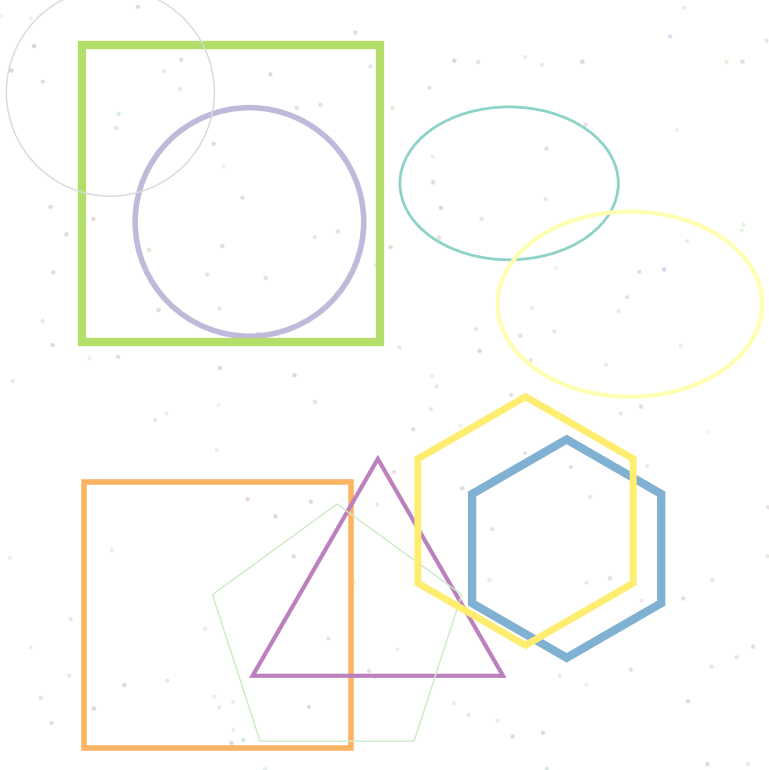[{"shape": "oval", "thickness": 1, "radius": 0.71, "center": [0.661, 0.762]}, {"shape": "oval", "thickness": 1.5, "radius": 0.86, "center": [0.818, 0.605]}, {"shape": "circle", "thickness": 2, "radius": 0.74, "center": [0.324, 0.712]}, {"shape": "hexagon", "thickness": 3, "radius": 0.71, "center": [0.736, 0.288]}, {"shape": "square", "thickness": 2, "radius": 0.86, "center": [0.282, 0.202]}, {"shape": "square", "thickness": 3, "radius": 0.97, "center": [0.3, 0.749]}, {"shape": "circle", "thickness": 0.5, "radius": 0.68, "center": [0.143, 0.88]}, {"shape": "triangle", "thickness": 1.5, "radius": 0.94, "center": [0.491, 0.216]}, {"shape": "pentagon", "thickness": 0.5, "radius": 0.85, "center": [0.438, 0.175]}, {"shape": "hexagon", "thickness": 2.5, "radius": 0.81, "center": [0.682, 0.323]}]